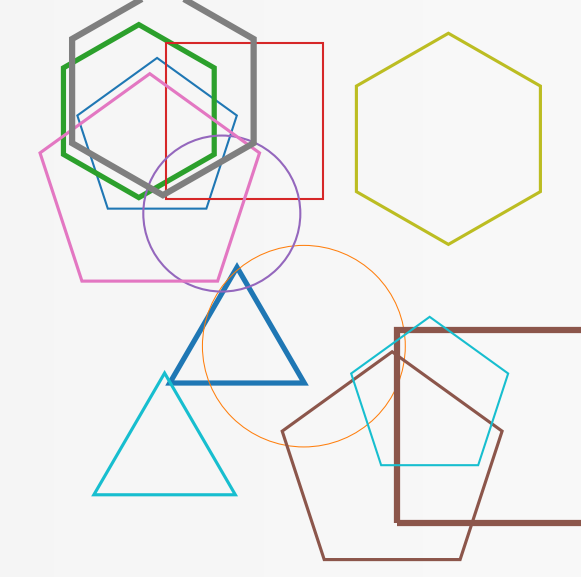[{"shape": "pentagon", "thickness": 1, "radius": 0.72, "center": [0.27, 0.755]}, {"shape": "triangle", "thickness": 2.5, "radius": 0.67, "center": [0.408, 0.403]}, {"shape": "circle", "thickness": 0.5, "radius": 0.87, "center": [0.523, 0.4]}, {"shape": "hexagon", "thickness": 2.5, "radius": 0.75, "center": [0.239, 0.807]}, {"shape": "square", "thickness": 1, "radius": 0.68, "center": [0.421, 0.789]}, {"shape": "circle", "thickness": 1, "radius": 0.68, "center": [0.382, 0.629]}, {"shape": "square", "thickness": 3, "radius": 0.84, "center": [0.851, 0.26]}, {"shape": "pentagon", "thickness": 1.5, "radius": 0.99, "center": [0.675, 0.191]}, {"shape": "pentagon", "thickness": 1.5, "radius": 0.99, "center": [0.258, 0.673]}, {"shape": "hexagon", "thickness": 3, "radius": 0.9, "center": [0.28, 0.841]}, {"shape": "hexagon", "thickness": 1.5, "radius": 0.91, "center": [0.771, 0.759]}, {"shape": "pentagon", "thickness": 1, "radius": 0.71, "center": [0.739, 0.308]}, {"shape": "triangle", "thickness": 1.5, "radius": 0.7, "center": [0.283, 0.213]}]